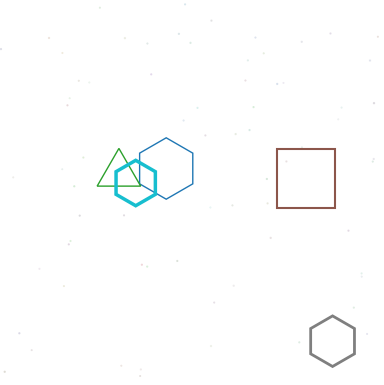[{"shape": "hexagon", "thickness": 1, "radius": 0.4, "center": [0.432, 0.562]}, {"shape": "triangle", "thickness": 1, "radius": 0.33, "center": [0.309, 0.549]}, {"shape": "square", "thickness": 1.5, "radius": 0.38, "center": [0.795, 0.536]}, {"shape": "hexagon", "thickness": 2, "radius": 0.33, "center": [0.864, 0.114]}, {"shape": "hexagon", "thickness": 2.5, "radius": 0.29, "center": [0.352, 0.525]}]